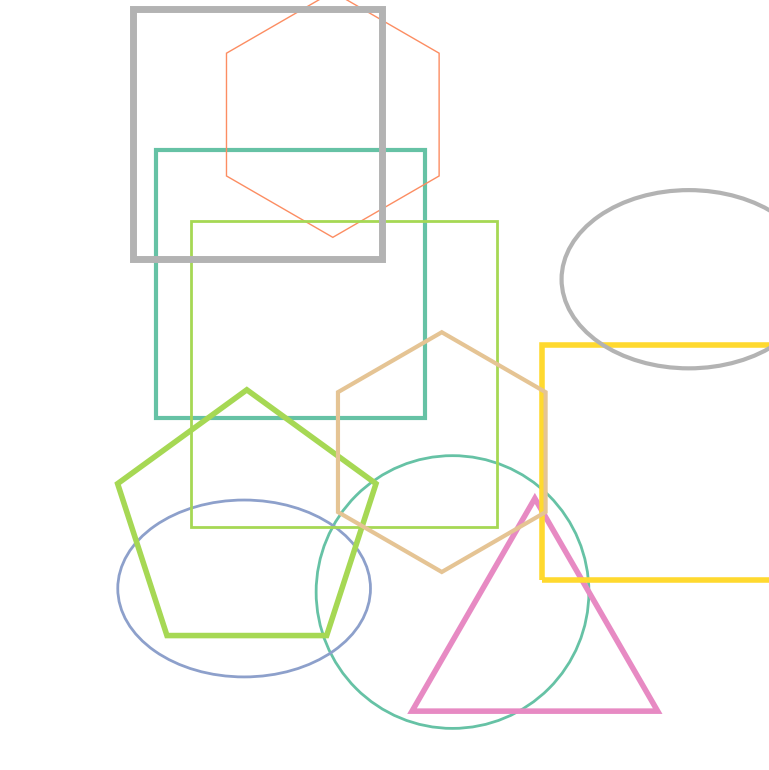[{"shape": "square", "thickness": 1.5, "radius": 0.87, "center": [0.377, 0.631]}, {"shape": "circle", "thickness": 1, "radius": 0.89, "center": [0.588, 0.231]}, {"shape": "hexagon", "thickness": 0.5, "radius": 0.8, "center": [0.432, 0.851]}, {"shape": "oval", "thickness": 1, "radius": 0.82, "center": [0.317, 0.236]}, {"shape": "triangle", "thickness": 2, "radius": 0.92, "center": [0.695, 0.169]}, {"shape": "pentagon", "thickness": 2, "radius": 0.88, "center": [0.321, 0.317]}, {"shape": "square", "thickness": 1, "radius": 0.99, "center": [0.447, 0.514]}, {"shape": "square", "thickness": 2, "radius": 0.76, "center": [0.856, 0.399]}, {"shape": "hexagon", "thickness": 1.5, "radius": 0.78, "center": [0.574, 0.413]}, {"shape": "square", "thickness": 2.5, "radius": 0.81, "center": [0.335, 0.826]}, {"shape": "oval", "thickness": 1.5, "radius": 0.83, "center": [0.895, 0.637]}]